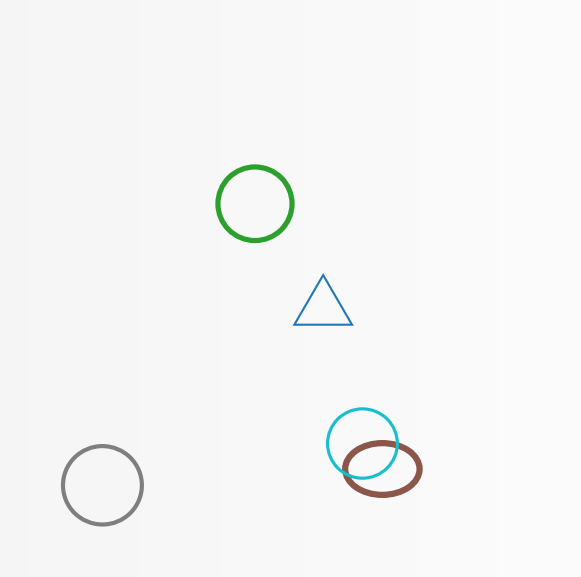[{"shape": "triangle", "thickness": 1, "radius": 0.29, "center": [0.556, 0.466]}, {"shape": "circle", "thickness": 2.5, "radius": 0.32, "center": [0.439, 0.646]}, {"shape": "oval", "thickness": 3, "radius": 0.32, "center": [0.658, 0.187]}, {"shape": "circle", "thickness": 2, "radius": 0.34, "center": [0.176, 0.159]}, {"shape": "circle", "thickness": 1.5, "radius": 0.3, "center": [0.624, 0.231]}]